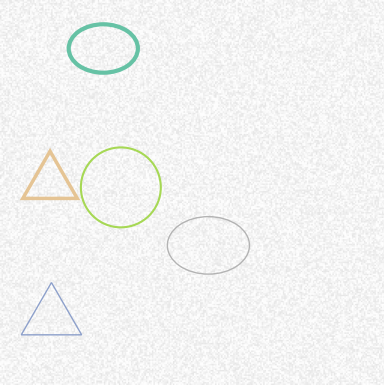[{"shape": "oval", "thickness": 3, "radius": 0.45, "center": [0.268, 0.874]}, {"shape": "triangle", "thickness": 1, "radius": 0.45, "center": [0.134, 0.176]}, {"shape": "circle", "thickness": 1.5, "radius": 0.52, "center": [0.314, 0.513]}, {"shape": "triangle", "thickness": 2.5, "radius": 0.41, "center": [0.13, 0.526]}, {"shape": "oval", "thickness": 1, "radius": 0.53, "center": [0.541, 0.363]}]